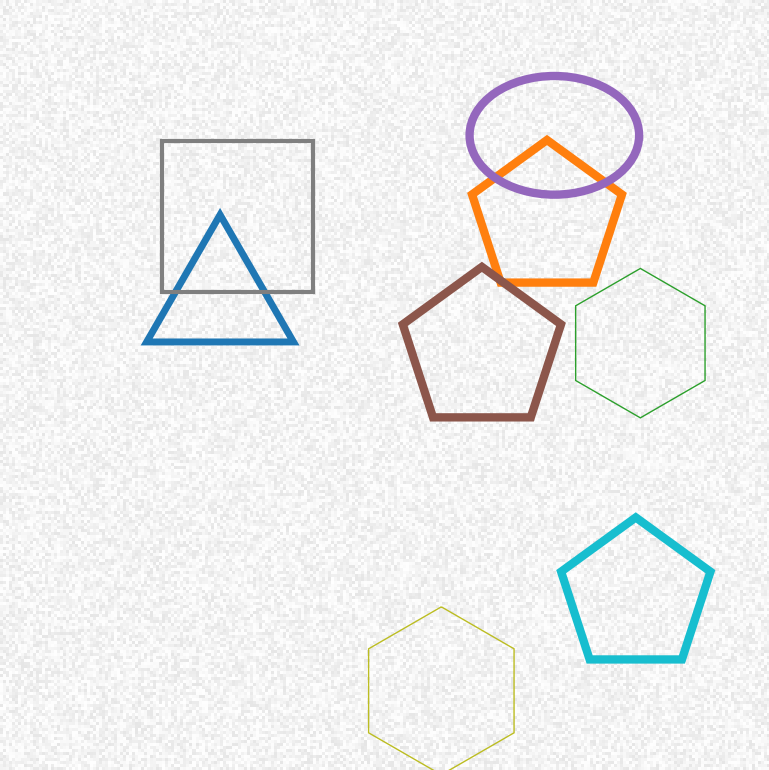[{"shape": "triangle", "thickness": 2.5, "radius": 0.55, "center": [0.286, 0.611]}, {"shape": "pentagon", "thickness": 3, "radius": 0.51, "center": [0.71, 0.716]}, {"shape": "hexagon", "thickness": 0.5, "radius": 0.49, "center": [0.832, 0.554]}, {"shape": "oval", "thickness": 3, "radius": 0.55, "center": [0.72, 0.824]}, {"shape": "pentagon", "thickness": 3, "radius": 0.54, "center": [0.626, 0.545]}, {"shape": "square", "thickness": 1.5, "radius": 0.49, "center": [0.309, 0.719]}, {"shape": "hexagon", "thickness": 0.5, "radius": 0.55, "center": [0.573, 0.103]}, {"shape": "pentagon", "thickness": 3, "radius": 0.51, "center": [0.826, 0.226]}]